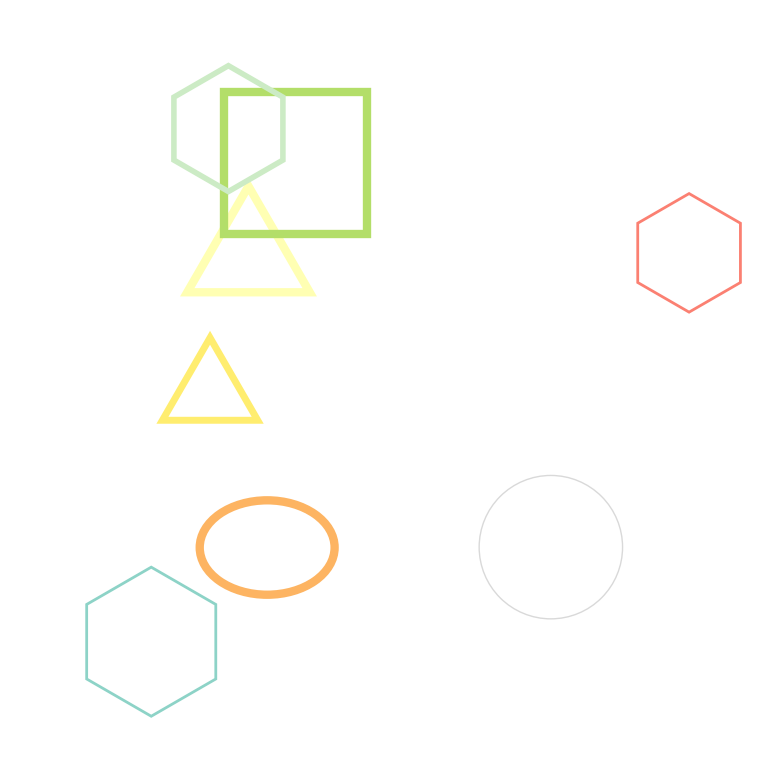[{"shape": "hexagon", "thickness": 1, "radius": 0.48, "center": [0.196, 0.167]}, {"shape": "triangle", "thickness": 3, "radius": 0.46, "center": [0.323, 0.666]}, {"shape": "hexagon", "thickness": 1, "radius": 0.38, "center": [0.895, 0.672]}, {"shape": "oval", "thickness": 3, "radius": 0.44, "center": [0.347, 0.289]}, {"shape": "square", "thickness": 3, "radius": 0.46, "center": [0.384, 0.788]}, {"shape": "circle", "thickness": 0.5, "radius": 0.47, "center": [0.715, 0.289]}, {"shape": "hexagon", "thickness": 2, "radius": 0.41, "center": [0.297, 0.833]}, {"shape": "triangle", "thickness": 2.5, "radius": 0.36, "center": [0.273, 0.49]}]